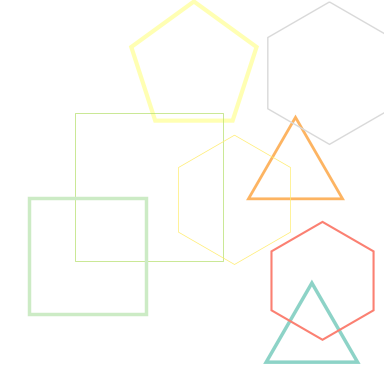[{"shape": "triangle", "thickness": 2.5, "radius": 0.69, "center": [0.81, 0.128]}, {"shape": "pentagon", "thickness": 3, "radius": 0.86, "center": [0.504, 0.825]}, {"shape": "hexagon", "thickness": 1.5, "radius": 0.77, "center": [0.838, 0.271]}, {"shape": "triangle", "thickness": 2, "radius": 0.71, "center": [0.768, 0.554]}, {"shape": "square", "thickness": 0.5, "radius": 0.96, "center": [0.386, 0.515]}, {"shape": "hexagon", "thickness": 1, "radius": 0.92, "center": [0.856, 0.81]}, {"shape": "square", "thickness": 2.5, "radius": 0.76, "center": [0.228, 0.335]}, {"shape": "hexagon", "thickness": 0.5, "radius": 0.84, "center": [0.609, 0.481]}]